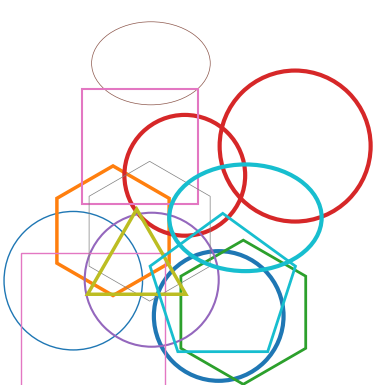[{"shape": "circle", "thickness": 3, "radius": 0.84, "center": [0.568, 0.179]}, {"shape": "circle", "thickness": 1, "radius": 0.9, "center": [0.19, 0.271]}, {"shape": "hexagon", "thickness": 2.5, "radius": 0.84, "center": [0.294, 0.401]}, {"shape": "hexagon", "thickness": 2, "radius": 0.94, "center": [0.632, 0.189]}, {"shape": "circle", "thickness": 3, "radius": 0.98, "center": [0.767, 0.621]}, {"shape": "circle", "thickness": 3, "radius": 0.78, "center": [0.48, 0.545]}, {"shape": "circle", "thickness": 1.5, "radius": 0.87, "center": [0.394, 0.273]}, {"shape": "oval", "thickness": 0.5, "radius": 0.77, "center": [0.392, 0.836]}, {"shape": "square", "thickness": 1.5, "radius": 0.75, "center": [0.363, 0.619]}, {"shape": "square", "thickness": 1, "radius": 0.93, "center": [0.241, 0.155]}, {"shape": "hexagon", "thickness": 0.5, "radius": 0.91, "center": [0.389, 0.399]}, {"shape": "triangle", "thickness": 2.5, "radius": 0.74, "center": [0.355, 0.309]}, {"shape": "oval", "thickness": 3, "radius": 0.99, "center": [0.638, 0.434]}, {"shape": "pentagon", "thickness": 2, "radius": 0.99, "center": [0.579, 0.247]}]